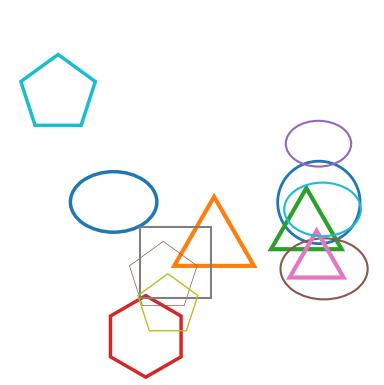[{"shape": "circle", "thickness": 2, "radius": 0.54, "center": [0.828, 0.474]}, {"shape": "oval", "thickness": 2.5, "radius": 0.56, "center": [0.295, 0.475]}, {"shape": "triangle", "thickness": 3, "radius": 0.6, "center": [0.556, 0.369]}, {"shape": "triangle", "thickness": 3, "radius": 0.53, "center": [0.796, 0.406]}, {"shape": "hexagon", "thickness": 2.5, "radius": 0.53, "center": [0.379, 0.126]}, {"shape": "oval", "thickness": 1.5, "radius": 0.42, "center": [0.827, 0.627]}, {"shape": "pentagon", "thickness": 0.5, "radius": 0.46, "center": [0.424, 0.281]}, {"shape": "oval", "thickness": 1.5, "radius": 0.57, "center": [0.842, 0.302]}, {"shape": "triangle", "thickness": 3, "radius": 0.4, "center": [0.822, 0.32]}, {"shape": "square", "thickness": 1.5, "radius": 0.46, "center": [0.456, 0.318]}, {"shape": "pentagon", "thickness": 1, "radius": 0.41, "center": [0.436, 0.207]}, {"shape": "oval", "thickness": 1.5, "radius": 0.5, "center": [0.838, 0.456]}, {"shape": "pentagon", "thickness": 2.5, "radius": 0.51, "center": [0.151, 0.757]}]